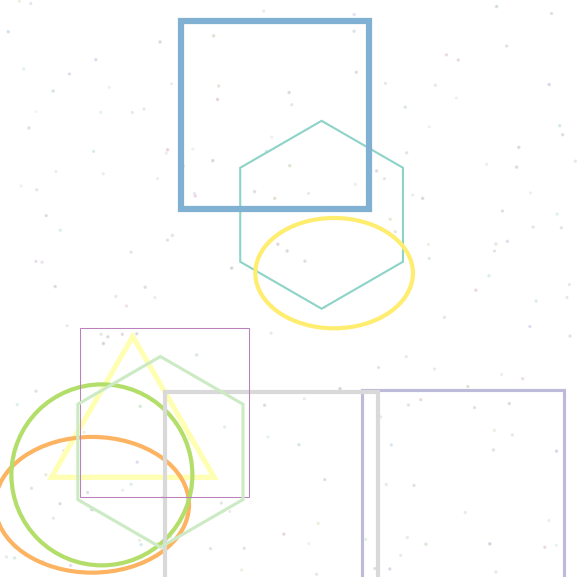[{"shape": "hexagon", "thickness": 1, "radius": 0.81, "center": [0.557, 0.627]}, {"shape": "triangle", "thickness": 2.5, "radius": 0.81, "center": [0.23, 0.254]}, {"shape": "square", "thickness": 1.5, "radius": 0.87, "center": [0.802, 0.15]}, {"shape": "square", "thickness": 3, "radius": 0.81, "center": [0.476, 0.801]}, {"shape": "oval", "thickness": 2, "radius": 0.84, "center": [0.159, 0.125]}, {"shape": "circle", "thickness": 2, "radius": 0.78, "center": [0.176, 0.177]}, {"shape": "square", "thickness": 2, "radius": 0.92, "center": [0.471, 0.136]}, {"shape": "square", "thickness": 0.5, "radius": 0.73, "center": [0.285, 0.285]}, {"shape": "hexagon", "thickness": 1.5, "radius": 0.83, "center": [0.278, 0.217]}, {"shape": "oval", "thickness": 2, "radius": 0.68, "center": [0.579, 0.526]}]